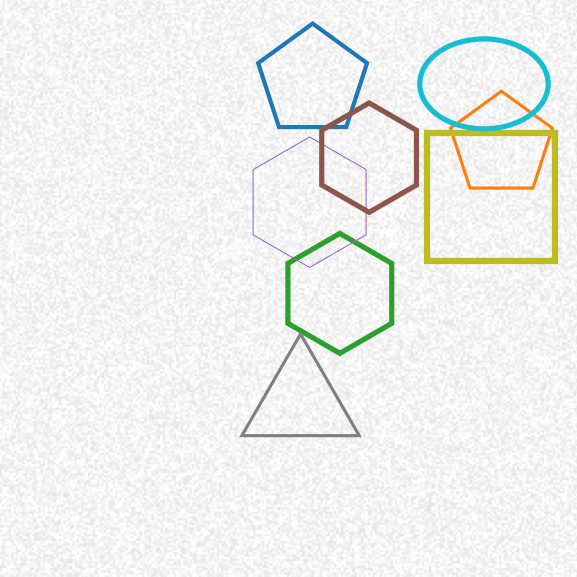[{"shape": "pentagon", "thickness": 2, "radius": 0.5, "center": [0.541, 0.859]}, {"shape": "pentagon", "thickness": 1.5, "radius": 0.46, "center": [0.868, 0.748]}, {"shape": "hexagon", "thickness": 2.5, "radius": 0.52, "center": [0.588, 0.491]}, {"shape": "hexagon", "thickness": 0.5, "radius": 0.56, "center": [0.536, 0.649]}, {"shape": "hexagon", "thickness": 2.5, "radius": 0.47, "center": [0.639, 0.726]}, {"shape": "triangle", "thickness": 1.5, "radius": 0.59, "center": [0.52, 0.303]}, {"shape": "square", "thickness": 3, "radius": 0.55, "center": [0.85, 0.658]}, {"shape": "oval", "thickness": 2.5, "radius": 0.56, "center": [0.838, 0.854]}]